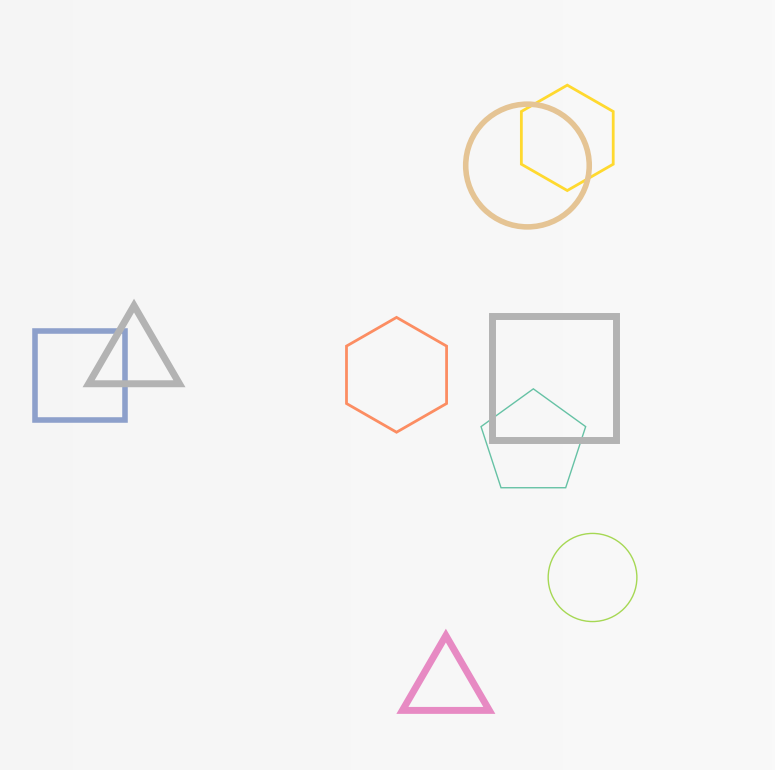[{"shape": "pentagon", "thickness": 0.5, "radius": 0.35, "center": [0.688, 0.424]}, {"shape": "hexagon", "thickness": 1, "radius": 0.37, "center": [0.512, 0.513]}, {"shape": "square", "thickness": 2, "radius": 0.29, "center": [0.103, 0.512]}, {"shape": "triangle", "thickness": 2.5, "radius": 0.32, "center": [0.575, 0.11]}, {"shape": "circle", "thickness": 0.5, "radius": 0.29, "center": [0.765, 0.25]}, {"shape": "hexagon", "thickness": 1, "radius": 0.34, "center": [0.732, 0.821]}, {"shape": "circle", "thickness": 2, "radius": 0.4, "center": [0.681, 0.785]}, {"shape": "square", "thickness": 2.5, "radius": 0.4, "center": [0.715, 0.509]}, {"shape": "triangle", "thickness": 2.5, "radius": 0.34, "center": [0.173, 0.535]}]